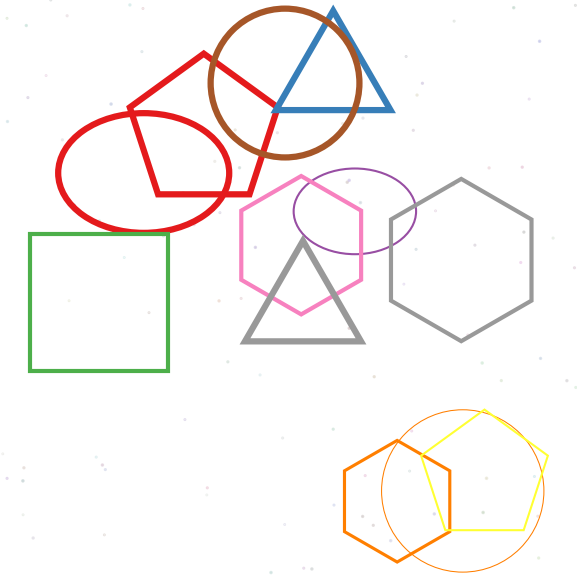[{"shape": "oval", "thickness": 3, "radius": 0.74, "center": [0.249, 0.7]}, {"shape": "pentagon", "thickness": 3, "radius": 0.67, "center": [0.353, 0.772]}, {"shape": "triangle", "thickness": 3, "radius": 0.57, "center": [0.577, 0.866]}, {"shape": "square", "thickness": 2, "radius": 0.6, "center": [0.171, 0.476]}, {"shape": "oval", "thickness": 1, "radius": 0.53, "center": [0.614, 0.633]}, {"shape": "circle", "thickness": 0.5, "radius": 0.7, "center": [0.801, 0.149]}, {"shape": "hexagon", "thickness": 1.5, "radius": 0.53, "center": [0.688, 0.131]}, {"shape": "pentagon", "thickness": 1, "radius": 0.58, "center": [0.839, 0.174]}, {"shape": "circle", "thickness": 3, "radius": 0.64, "center": [0.494, 0.855]}, {"shape": "hexagon", "thickness": 2, "radius": 0.6, "center": [0.522, 0.575]}, {"shape": "triangle", "thickness": 3, "radius": 0.58, "center": [0.525, 0.466]}, {"shape": "hexagon", "thickness": 2, "radius": 0.7, "center": [0.799, 0.549]}]